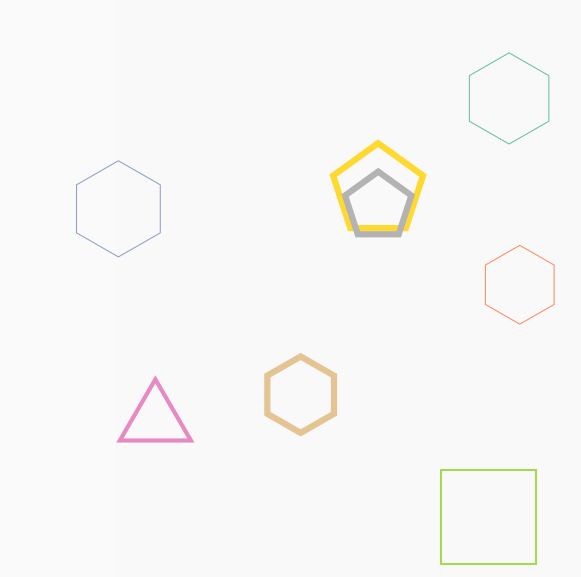[{"shape": "hexagon", "thickness": 0.5, "radius": 0.39, "center": [0.876, 0.829]}, {"shape": "hexagon", "thickness": 0.5, "radius": 0.34, "center": [0.894, 0.506]}, {"shape": "hexagon", "thickness": 0.5, "radius": 0.42, "center": [0.204, 0.638]}, {"shape": "triangle", "thickness": 2, "radius": 0.35, "center": [0.267, 0.272]}, {"shape": "square", "thickness": 1, "radius": 0.41, "center": [0.84, 0.104]}, {"shape": "pentagon", "thickness": 3, "radius": 0.41, "center": [0.65, 0.67]}, {"shape": "hexagon", "thickness": 3, "radius": 0.33, "center": [0.517, 0.316]}, {"shape": "pentagon", "thickness": 3, "radius": 0.3, "center": [0.651, 0.642]}]